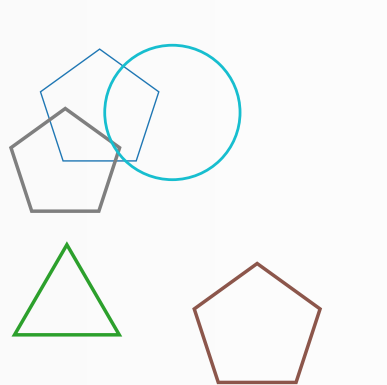[{"shape": "pentagon", "thickness": 1, "radius": 0.8, "center": [0.257, 0.712]}, {"shape": "triangle", "thickness": 2.5, "radius": 0.78, "center": [0.173, 0.208]}, {"shape": "pentagon", "thickness": 2.5, "radius": 0.85, "center": [0.664, 0.145]}, {"shape": "pentagon", "thickness": 2.5, "radius": 0.74, "center": [0.168, 0.571]}, {"shape": "circle", "thickness": 2, "radius": 0.87, "center": [0.445, 0.708]}]